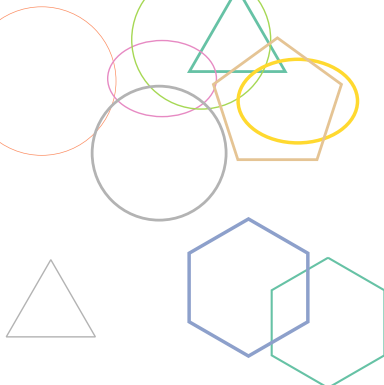[{"shape": "triangle", "thickness": 2, "radius": 0.72, "center": [0.616, 0.886]}, {"shape": "hexagon", "thickness": 1.5, "radius": 0.85, "center": [0.852, 0.162]}, {"shape": "circle", "thickness": 0.5, "radius": 0.96, "center": [0.108, 0.789]}, {"shape": "hexagon", "thickness": 2.5, "radius": 0.89, "center": [0.645, 0.253]}, {"shape": "oval", "thickness": 1, "radius": 0.71, "center": [0.421, 0.796]}, {"shape": "circle", "thickness": 1, "radius": 0.9, "center": [0.523, 0.897]}, {"shape": "oval", "thickness": 2.5, "radius": 0.78, "center": [0.774, 0.737]}, {"shape": "pentagon", "thickness": 2, "radius": 0.87, "center": [0.721, 0.727]}, {"shape": "circle", "thickness": 2, "radius": 0.87, "center": [0.413, 0.602]}, {"shape": "triangle", "thickness": 1, "radius": 0.67, "center": [0.132, 0.192]}]